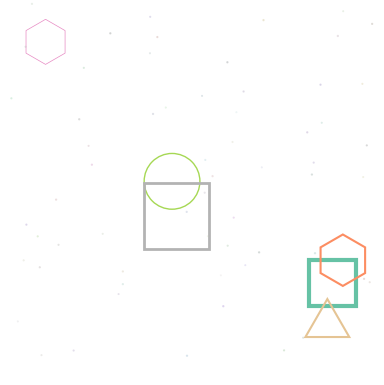[{"shape": "square", "thickness": 3, "radius": 0.3, "center": [0.863, 0.265]}, {"shape": "hexagon", "thickness": 1.5, "radius": 0.33, "center": [0.89, 0.324]}, {"shape": "hexagon", "thickness": 0.5, "radius": 0.29, "center": [0.118, 0.891]}, {"shape": "circle", "thickness": 1, "radius": 0.36, "center": [0.447, 0.529]}, {"shape": "triangle", "thickness": 1.5, "radius": 0.33, "center": [0.85, 0.158]}, {"shape": "square", "thickness": 2, "radius": 0.43, "center": [0.459, 0.439]}]